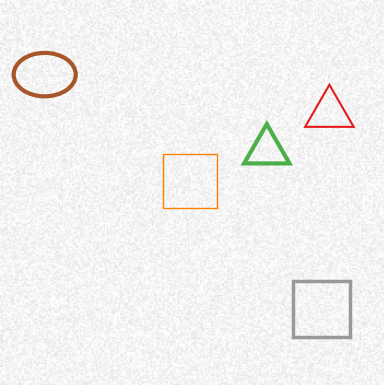[{"shape": "triangle", "thickness": 1.5, "radius": 0.36, "center": [0.856, 0.707]}, {"shape": "triangle", "thickness": 3, "radius": 0.34, "center": [0.693, 0.61]}, {"shape": "square", "thickness": 1, "radius": 0.35, "center": [0.494, 0.53]}, {"shape": "oval", "thickness": 3, "radius": 0.4, "center": [0.116, 0.806]}, {"shape": "square", "thickness": 2.5, "radius": 0.37, "center": [0.834, 0.198]}]